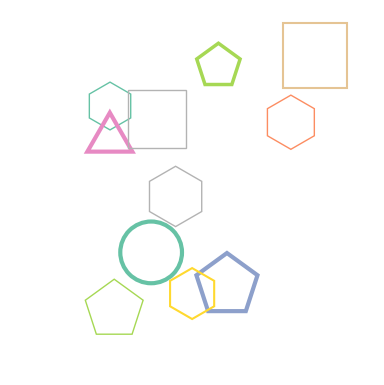[{"shape": "circle", "thickness": 3, "radius": 0.4, "center": [0.393, 0.344]}, {"shape": "hexagon", "thickness": 1, "radius": 0.31, "center": [0.286, 0.725]}, {"shape": "hexagon", "thickness": 1, "radius": 0.35, "center": [0.756, 0.683]}, {"shape": "pentagon", "thickness": 3, "radius": 0.42, "center": [0.589, 0.259]}, {"shape": "triangle", "thickness": 3, "radius": 0.34, "center": [0.285, 0.64]}, {"shape": "pentagon", "thickness": 1, "radius": 0.39, "center": [0.297, 0.196]}, {"shape": "pentagon", "thickness": 2.5, "radius": 0.3, "center": [0.567, 0.828]}, {"shape": "hexagon", "thickness": 1.5, "radius": 0.33, "center": [0.499, 0.238]}, {"shape": "square", "thickness": 1.5, "radius": 0.42, "center": [0.819, 0.855]}, {"shape": "square", "thickness": 1, "radius": 0.38, "center": [0.408, 0.692]}, {"shape": "hexagon", "thickness": 1, "radius": 0.39, "center": [0.456, 0.49]}]